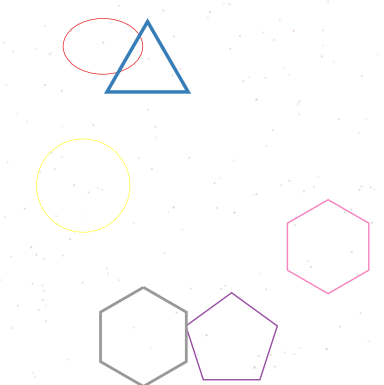[{"shape": "oval", "thickness": 0.5, "radius": 0.52, "center": [0.267, 0.88]}, {"shape": "triangle", "thickness": 2.5, "radius": 0.61, "center": [0.383, 0.822]}, {"shape": "pentagon", "thickness": 1, "radius": 0.62, "center": [0.602, 0.115]}, {"shape": "circle", "thickness": 0.5, "radius": 0.61, "center": [0.216, 0.518]}, {"shape": "hexagon", "thickness": 1, "radius": 0.61, "center": [0.852, 0.359]}, {"shape": "hexagon", "thickness": 2, "radius": 0.64, "center": [0.372, 0.125]}]